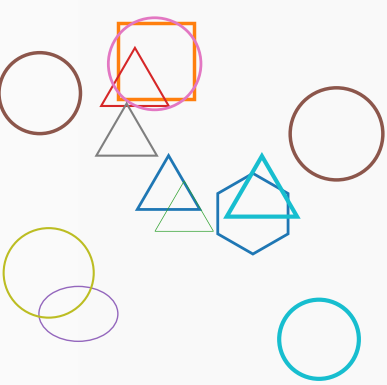[{"shape": "hexagon", "thickness": 2, "radius": 0.52, "center": [0.653, 0.445]}, {"shape": "triangle", "thickness": 2, "radius": 0.47, "center": [0.435, 0.503]}, {"shape": "square", "thickness": 2.5, "radius": 0.5, "center": [0.402, 0.841]}, {"shape": "triangle", "thickness": 0.5, "radius": 0.44, "center": [0.475, 0.443]}, {"shape": "triangle", "thickness": 1.5, "radius": 0.5, "center": [0.348, 0.775]}, {"shape": "oval", "thickness": 1, "radius": 0.51, "center": [0.202, 0.185]}, {"shape": "circle", "thickness": 2.5, "radius": 0.6, "center": [0.868, 0.652]}, {"shape": "circle", "thickness": 2.5, "radius": 0.53, "center": [0.103, 0.758]}, {"shape": "circle", "thickness": 2, "radius": 0.6, "center": [0.399, 0.834]}, {"shape": "triangle", "thickness": 1.5, "radius": 0.45, "center": [0.327, 0.641]}, {"shape": "circle", "thickness": 1.5, "radius": 0.58, "center": [0.126, 0.291]}, {"shape": "circle", "thickness": 3, "radius": 0.51, "center": [0.823, 0.119]}, {"shape": "triangle", "thickness": 3, "radius": 0.52, "center": [0.676, 0.49]}]